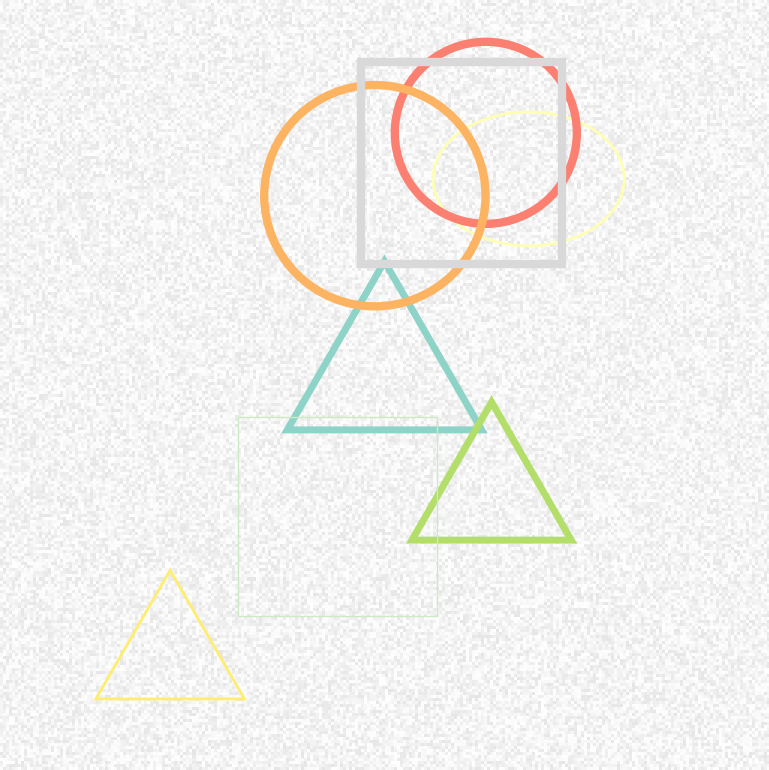[{"shape": "triangle", "thickness": 2.5, "radius": 0.73, "center": [0.499, 0.515]}, {"shape": "oval", "thickness": 1, "radius": 0.62, "center": [0.687, 0.768]}, {"shape": "circle", "thickness": 3, "radius": 0.59, "center": [0.631, 0.827]}, {"shape": "circle", "thickness": 3, "radius": 0.72, "center": [0.487, 0.746]}, {"shape": "triangle", "thickness": 2.5, "radius": 0.6, "center": [0.638, 0.358]}, {"shape": "square", "thickness": 3, "radius": 0.65, "center": [0.599, 0.789]}, {"shape": "square", "thickness": 0.5, "radius": 0.65, "center": [0.439, 0.329]}, {"shape": "triangle", "thickness": 1, "radius": 0.56, "center": [0.221, 0.148]}]